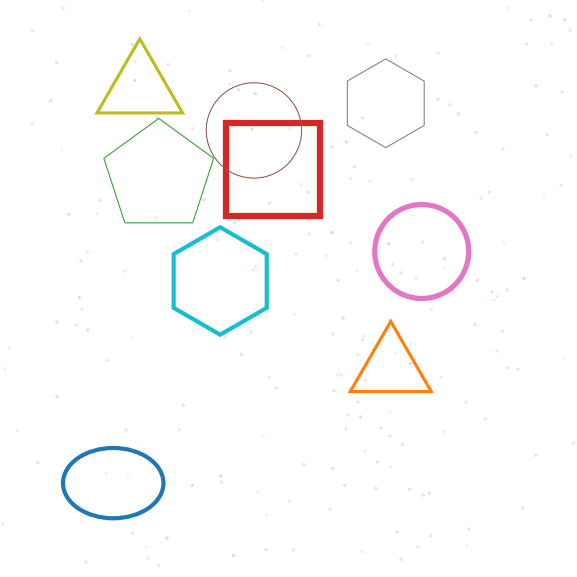[{"shape": "oval", "thickness": 2, "radius": 0.43, "center": [0.196, 0.163]}, {"shape": "triangle", "thickness": 1.5, "radius": 0.4, "center": [0.677, 0.362]}, {"shape": "pentagon", "thickness": 0.5, "radius": 0.5, "center": [0.275, 0.694]}, {"shape": "square", "thickness": 3, "radius": 0.41, "center": [0.473, 0.706]}, {"shape": "circle", "thickness": 0.5, "radius": 0.41, "center": [0.44, 0.773]}, {"shape": "circle", "thickness": 2.5, "radius": 0.41, "center": [0.73, 0.564]}, {"shape": "hexagon", "thickness": 0.5, "radius": 0.38, "center": [0.668, 0.82]}, {"shape": "triangle", "thickness": 1.5, "radius": 0.43, "center": [0.242, 0.846]}, {"shape": "hexagon", "thickness": 2, "radius": 0.47, "center": [0.381, 0.513]}]